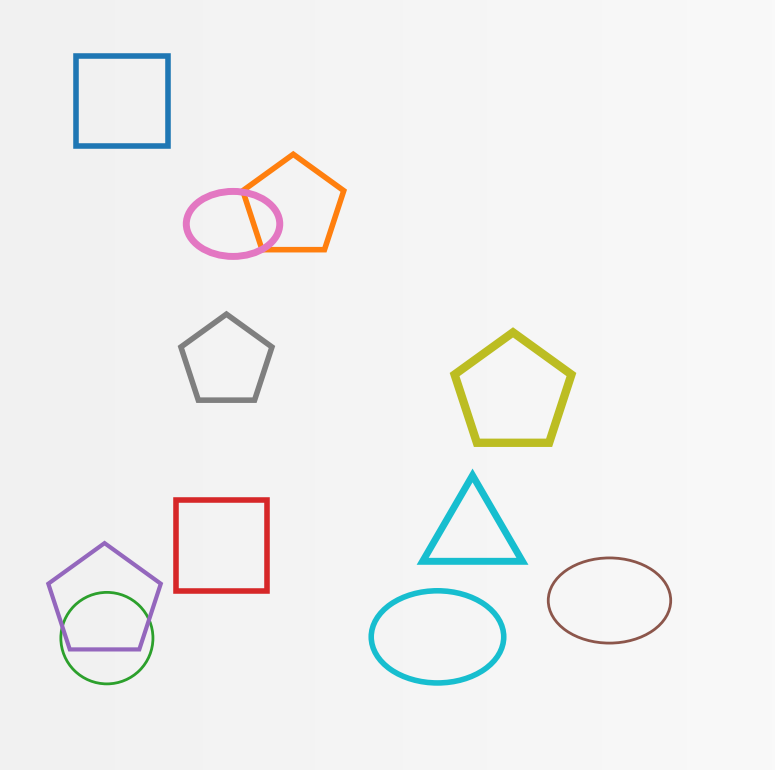[{"shape": "square", "thickness": 2, "radius": 0.29, "center": [0.157, 0.869]}, {"shape": "pentagon", "thickness": 2, "radius": 0.34, "center": [0.378, 0.731]}, {"shape": "circle", "thickness": 1, "radius": 0.3, "center": [0.138, 0.171]}, {"shape": "square", "thickness": 2, "radius": 0.29, "center": [0.285, 0.292]}, {"shape": "pentagon", "thickness": 1.5, "radius": 0.38, "center": [0.135, 0.218]}, {"shape": "oval", "thickness": 1, "radius": 0.4, "center": [0.786, 0.22]}, {"shape": "oval", "thickness": 2.5, "radius": 0.3, "center": [0.301, 0.709]}, {"shape": "pentagon", "thickness": 2, "radius": 0.31, "center": [0.292, 0.53]}, {"shape": "pentagon", "thickness": 3, "radius": 0.4, "center": [0.662, 0.489]}, {"shape": "oval", "thickness": 2, "radius": 0.43, "center": [0.564, 0.173]}, {"shape": "triangle", "thickness": 2.5, "radius": 0.37, "center": [0.61, 0.308]}]